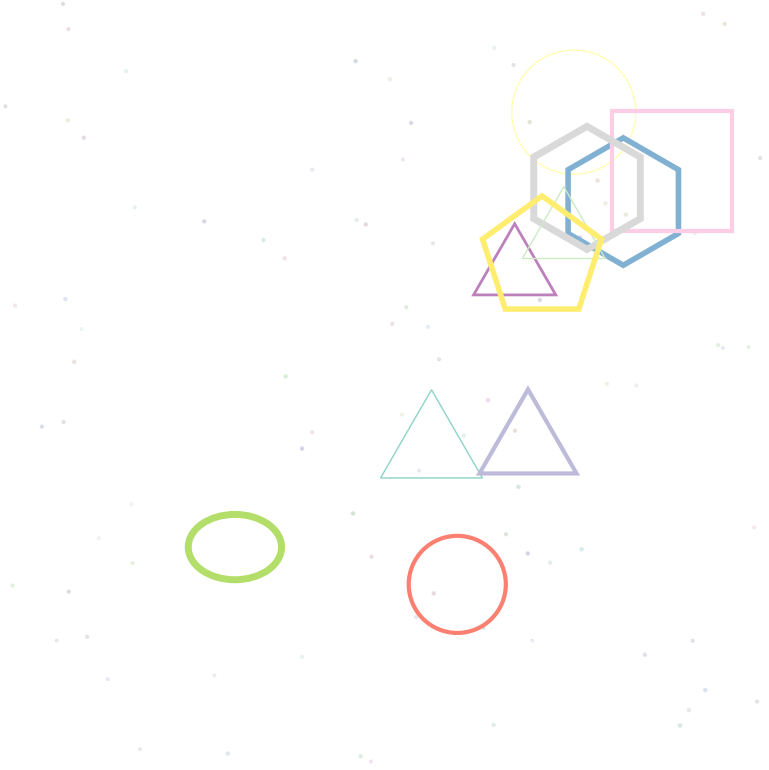[{"shape": "triangle", "thickness": 0.5, "radius": 0.38, "center": [0.56, 0.417]}, {"shape": "circle", "thickness": 0.5, "radius": 0.4, "center": [0.745, 0.854]}, {"shape": "triangle", "thickness": 1.5, "radius": 0.36, "center": [0.686, 0.422]}, {"shape": "circle", "thickness": 1.5, "radius": 0.32, "center": [0.594, 0.241]}, {"shape": "hexagon", "thickness": 2, "radius": 0.41, "center": [0.809, 0.738]}, {"shape": "oval", "thickness": 2.5, "radius": 0.3, "center": [0.305, 0.29]}, {"shape": "square", "thickness": 1.5, "radius": 0.39, "center": [0.873, 0.778]}, {"shape": "hexagon", "thickness": 2.5, "radius": 0.4, "center": [0.762, 0.756]}, {"shape": "triangle", "thickness": 1, "radius": 0.31, "center": [0.668, 0.648]}, {"shape": "triangle", "thickness": 0.5, "radius": 0.31, "center": [0.732, 0.695]}, {"shape": "pentagon", "thickness": 2, "radius": 0.41, "center": [0.704, 0.664]}]